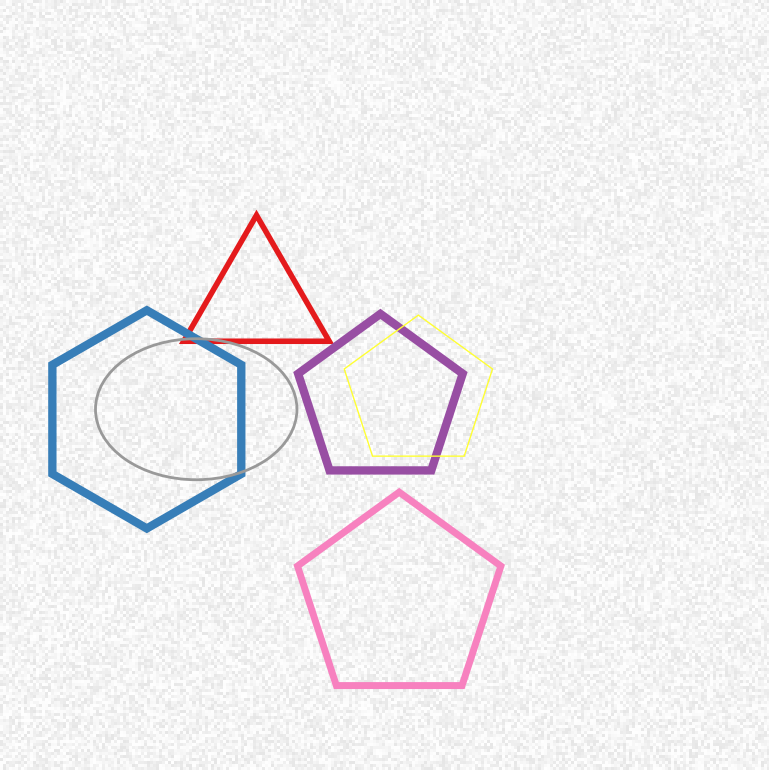[{"shape": "triangle", "thickness": 2, "radius": 0.55, "center": [0.333, 0.611]}, {"shape": "hexagon", "thickness": 3, "radius": 0.71, "center": [0.191, 0.455]}, {"shape": "pentagon", "thickness": 3, "radius": 0.56, "center": [0.494, 0.48]}, {"shape": "pentagon", "thickness": 0.5, "radius": 0.51, "center": [0.543, 0.49]}, {"shape": "pentagon", "thickness": 2.5, "radius": 0.69, "center": [0.518, 0.222]}, {"shape": "oval", "thickness": 1, "radius": 0.65, "center": [0.255, 0.469]}]